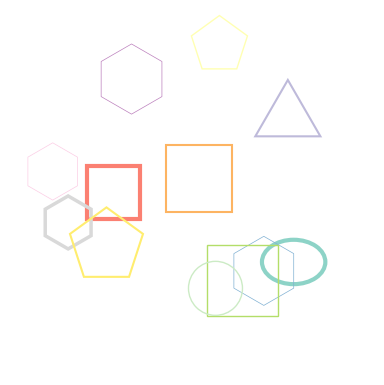[{"shape": "oval", "thickness": 3, "radius": 0.41, "center": [0.763, 0.32]}, {"shape": "pentagon", "thickness": 1, "radius": 0.38, "center": [0.57, 0.883]}, {"shape": "triangle", "thickness": 1.5, "radius": 0.49, "center": [0.748, 0.695]}, {"shape": "square", "thickness": 3, "radius": 0.34, "center": [0.294, 0.5]}, {"shape": "hexagon", "thickness": 0.5, "radius": 0.45, "center": [0.685, 0.296]}, {"shape": "square", "thickness": 1.5, "radius": 0.43, "center": [0.517, 0.536]}, {"shape": "square", "thickness": 1, "radius": 0.46, "center": [0.63, 0.271]}, {"shape": "hexagon", "thickness": 0.5, "radius": 0.37, "center": [0.137, 0.555]}, {"shape": "hexagon", "thickness": 2.5, "radius": 0.34, "center": [0.177, 0.422]}, {"shape": "hexagon", "thickness": 0.5, "radius": 0.46, "center": [0.342, 0.795]}, {"shape": "circle", "thickness": 1, "radius": 0.35, "center": [0.56, 0.251]}, {"shape": "pentagon", "thickness": 1.5, "radius": 0.5, "center": [0.277, 0.362]}]